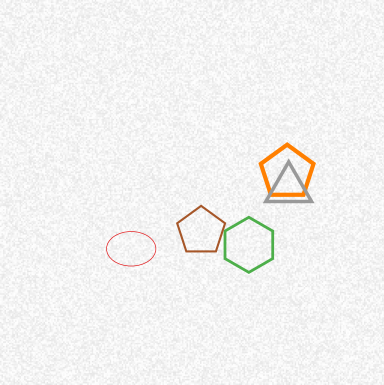[{"shape": "oval", "thickness": 0.5, "radius": 0.32, "center": [0.341, 0.354]}, {"shape": "hexagon", "thickness": 2, "radius": 0.36, "center": [0.646, 0.364]}, {"shape": "pentagon", "thickness": 3, "radius": 0.36, "center": [0.746, 0.552]}, {"shape": "pentagon", "thickness": 1.5, "radius": 0.33, "center": [0.522, 0.4]}, {"shape": "triangle", "thickness": 2.5, "radius": 0.34, "center": [0.75, 0.511]}]